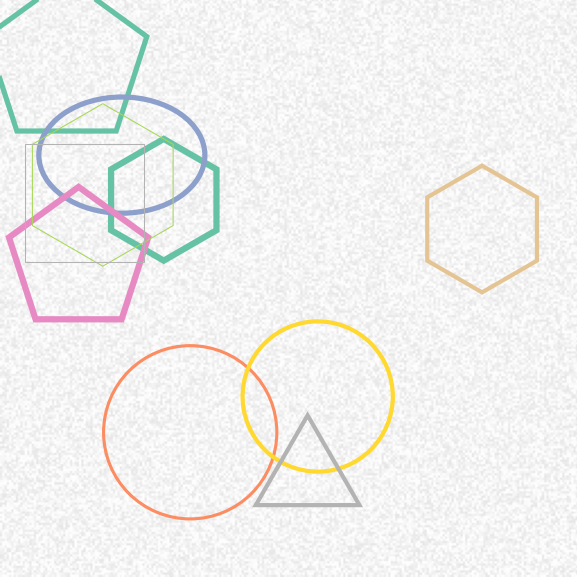[{"shape": "hexagon", "thickness": 3, "radius": 0.53, "center": [0.284, 0.653]}, {"shape": "pentagon", "thickness": 2.5, "radius": 0.73, "center": [0.115, 0.891]}, {"shape": "circle", "thickness": 1.5, "radius": 0.75, "center": [0.329, 0.251]}, {"shape": "oval", "thickness": 2.5, "radius": 0.72, "center": [0.211, 0.731]}, {"shape": "pentagon", "thickness": 3, "radius": 0.63, "center": [0.136, 0.549]}, {"shape": "hexagon", "thickness": 0.5, "radius": 0.7, "center": [0.178, 0.679]}, {"shape": "circle", "thickness": 2, "radius": 0.65, "center": [0.55, 0.313]}, {"shape": "hexagon", "thickness": 2, "radius": 0.55, "center": [0.835, 0.603]}, {"shape": "square", "thickness": 0.5, "radius": 0.51, "center": [0.146, 0.647]}, {"shape": "triangle", "thickness": 2, "radius": 0.52, "center": [0.533, 0.176]}]